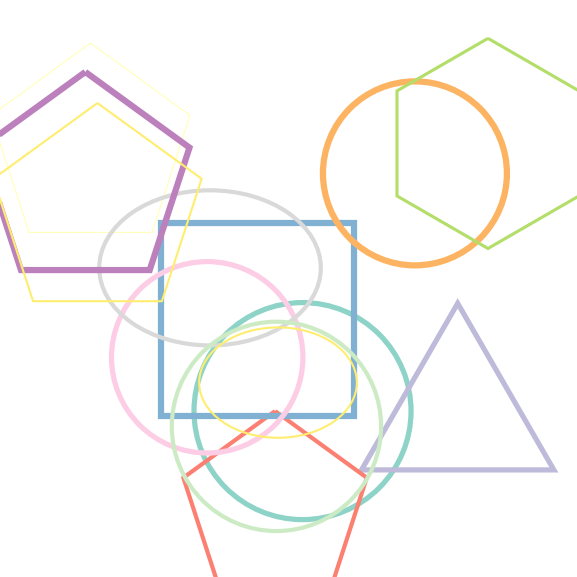[{"shape": "circle", "thickness": 2.5, "radius": 0.94, "center": [0.524, 0.287]}, {"shape": "pentagon", "thickness": 0.5, "radius": 0.91, "center": [0.157, 0.743]}, {"shape": "triangle", "thickness": 2.5, "radius": 0.96, "center": [0.793, 0.282]}, {"shape": "pentagon", "thickness": 2, "radius": 0.83, "center": [0.476, 0.12]}, {"shape": "square", "thickness": 3, "radius": 0.83, "center": [0.446, 0.446]}, {"shape": "circle", "thickness": 3, "radius": 0.8, "center": [0.719, 0.699]}, {"shape": "hexagon", "thickness": 1.5, "radius": 0.91, "center": [0.845, 0.751]}, {"shape": "circle", "thickness": 2.5, "radius": 0.83, "center": [0.359, 0.38]}, {"shape": "oval", "thickness": 2, "radius": 0.96, "center": [0.364, 0.535]}, {"shape": "pentagon", "thickness": 3, "radius": 0.95, "center": [0.148, 0.685]}, {"shape": "circle", "thickness": 2, "radius": 0.91, "center": [0.479, 0.261]}, {"shape": "pentagon", "thickness": 1, "radius": 0.95, "center": [0.169, 0.631]}, {"shape": "oval", "thickness": 1, "radius": 0.68, "center": [0.481, 0.337]}]